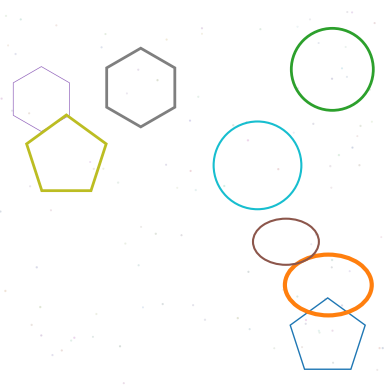[{"shape": "pentagon", "thickness": 1, "radius": 0.51, "center": [0.851, 0.124]}, {"shape": "oval", "thickness": 3, "radius": 0.56, "center": [0.853, 0.26]}, {"shape": "circle", "thickness": 2, "radius": 0.53, "center": [0.863, 0.82]}, {"shape": "hexagon", "thickness": 0.5, "radius": 0.42, "center": [0.107, 0.743]}, {"shape": "oval", "thickness": 1.5, "radius": 0.43, "center": [0.743, 0.372]}, {"shape": "hexagon", "thickness": 2, "radius": 0.51, "center": [0.366, 0.773]}, {"shape": "pentagon", "thickness": 2, "radius": 0.54, "center": [0.172, 0.593]}, {"shape": "circle", "thickness": 1.5, "radius": 0.57, "center": [0.669, 0.57]}]